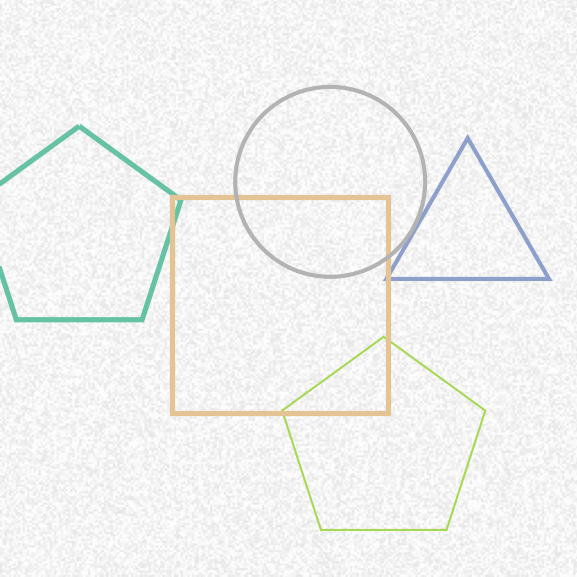[{"shape": "pentagon", "thickness": 2.5, "radius": 0.93, "center": [0.137, 0.595]}, {"shape": "triangle", "thickness": 2, "radius": 0.81, "center": [0.81, 0.597]}, {"shape": "pentagon", "thickness": 1, "radius": 0.92, "center": [0.664, 0.231]}, {"shape": "square", "thickness": 2.5, "radius": 0.93, "center": [0.485, 0.471]}, {"shape": "circle", "thickness": 2, "radius": 0.82, "center": [0.572, 0.684]}]